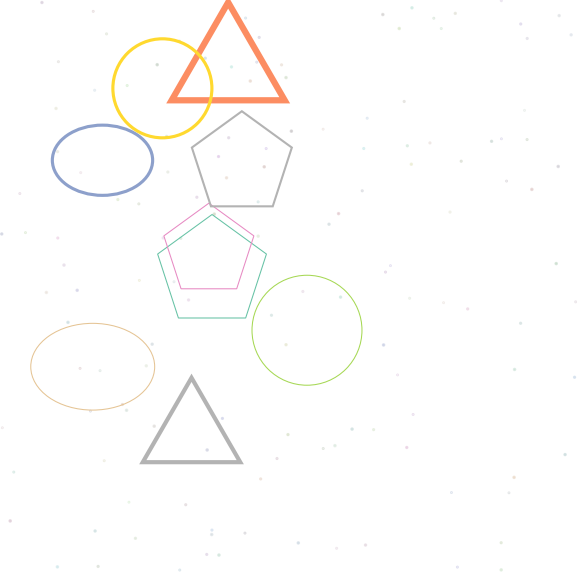[{"shape": "pentagon", "thickness": 0.5, "radius": 0.5, "center": [0.367, 0.529]}, {"shape": "triangle", "thickness": 3, "radius": 0.57, "center": [0.395, 0.882]}, {"shape": "oval", "thickness": 1.5, "radius": 0.43, "center": [0.177, 0.722]}, {"shape": "pentagon", "thickness": 0.5, "radius": 0.41, "center": [0.362, 0.565]}, {"shape": "circle", "thickness": 0.5, "radius": 0.48, "center": [0.532, 0.427]}, {"shape": "circle", "thickness": 1.5, "radius": 0.43, "center": [0.281, 0.846]}, {"shape": "oval", "thickness": 0.5, "radius": 0.54, "center": [0.161, 0.364]}, {"shape": "triangle", "thickness": 2, "radius": 0.49, "center": [0.332, 0.248]}, {"shape": "pentagon", "thickness": 1, "radius": 0.46, "center": [0.419, 0.715]}]